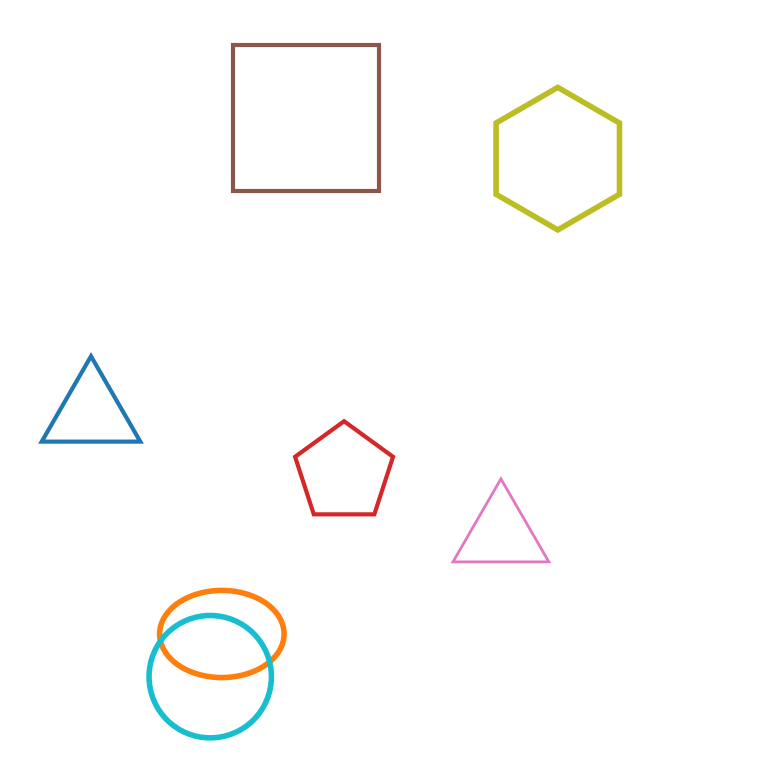[{"shape": "triangle", "thickness": 1.5, "radius": 0.37, "center": [0.118, 0.463]}, {"shape": "oval", "thickness": 2, "radius": 0.4, "center": [0.288, 0.177]}, {"shape": "pentagon", "thickness": 1.5, "radius": 0.33, "center": [0.447, 0.386]}, {"shape": "square", "thickness": 1.5, "radius": 0.47, "center": [0.397, 0.847]}, {"shape": "triangle", "thickness": 1, "radius": 0.36, "center": [0.651, 0.306]}, {"shape": "hexagon", "thickness": 2, "radius": 0.46, "center": [0.724, 0.794]}, {"shape": "circle", "thickness": 2, "radius": 0.4, "center": [0.273, 0.121]}]